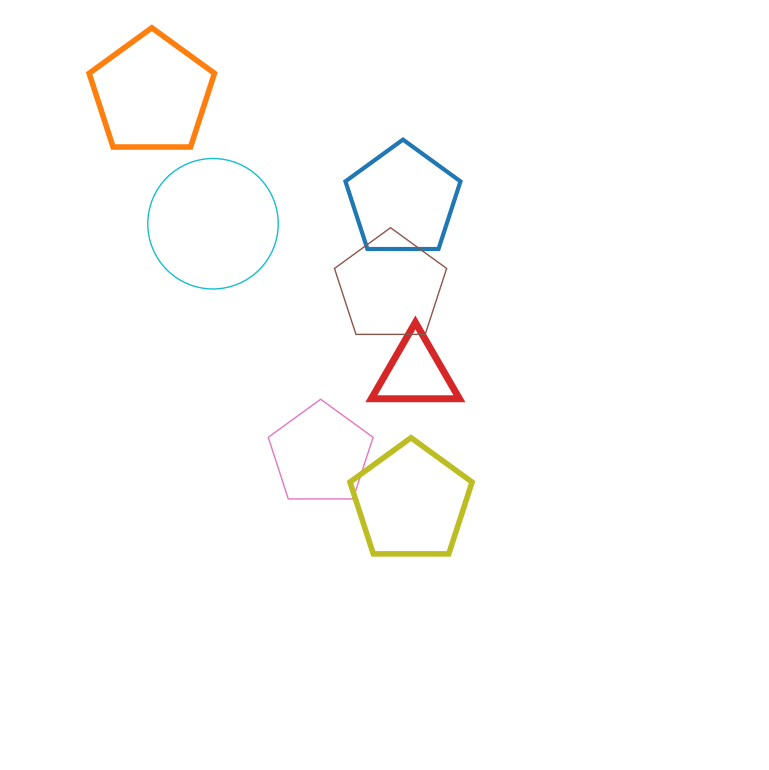[{"shape": "pentagon", "thickness": 1.5, "radius": 0.39, "center": [0.523, 0.74]}, {"shape": "pentagon", "thickness": 2, "radius": 0.43, "center": [0.197, 0.878]}, {"shape": "triangle", "thickness": 2.5, "radius": 0.33, "center": [0.539, 0.515]}, {"shape": "pentagon", "thickness": 0.5, "radius": 0.38, "center": [0.507, 0.628]}, {"shape": "pentagon", "thickness": 0.5, "radius": 0.36, "center": [0.416, 0.41]}, {"shape": "pentagon", "thickness": 2, "radius": 0.42, "center": [0.534, 0.348]}, {"shape": "circle", "thickness": 0.5, "radius": 0.42, "center": [0.277, 0.709]}]